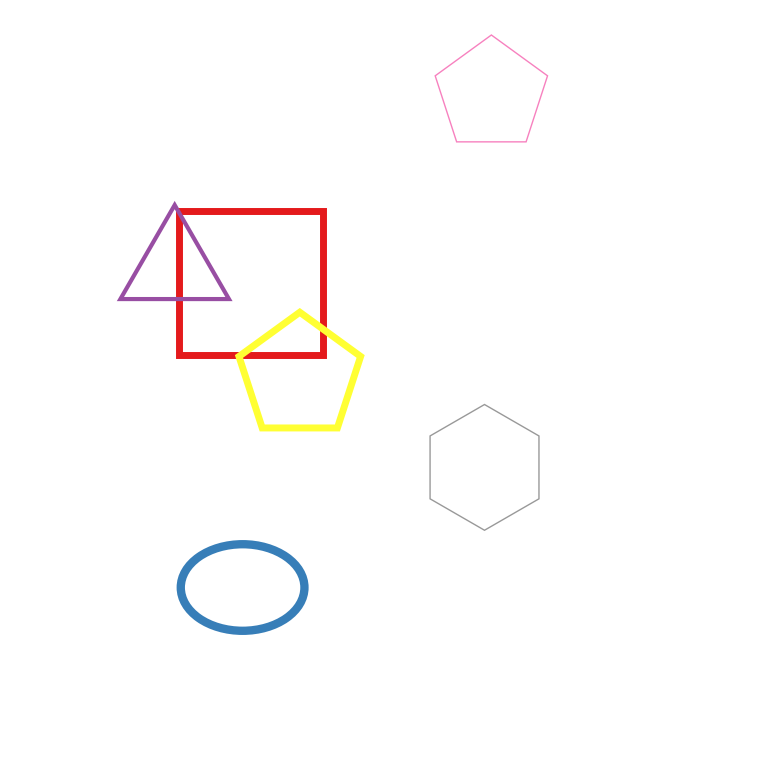[{"shape": "square", "thickness": 2.5, "radius": 0.47, "center": [0.326, 0.632]}, {"shape": "oval", "thickness": 3, "radius": 0.4, "center": [0.315, 0.237]}, {"shape": "triangle", "thickness": 1.5, "radius": 0.41, "center": [0.227, 0.652]}, {"shape": "pentagon", "thickness": 2.5, "radius": 0.42, "center": [0.389, 0.511]}, {"shape": "pentagon", "thickness": 0.5, "radius": 0.38, "center": [0.638, 0.878]}, {"shape": "hexagon", "thickness": 0.5, "radius": 0.41, "center": [0.629, 0.393]}]